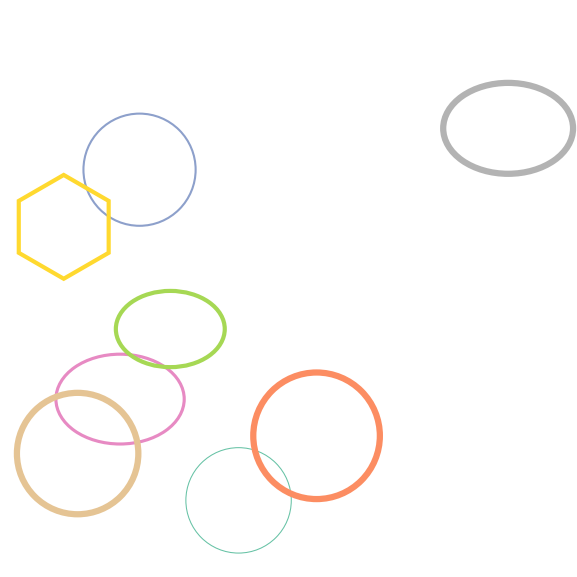[{"shape": "circle", "thickness": 0.5, "radius": 0.46, "center": [0.413, 0.133]}, {"shape": "circle", "thickness": 3, "radius": 0.55, "center": [0.548, 0.245]}, {"shape": "circle", "thickness": 1, "radius": 0.49, "center": [0.242, 0.705]}, {"shape": "oval", "thickness": 1.5, "radius": 0.56, "center": [0.208, 0.308]}, {"shape": "oval", "thickness": 2, "radius": 0.47, "center": [0.295, 0.429]}, {"shape": "hexagon", "thickness": 2, "radius": 0.45, "center": [0.11, 0.606]}, {"shape": "circle", "thickness": 3, "radius": 0.53, "center": [0.134, 0.214]}, {"shape": "oval", "thickness": 3, "radius": 0.56, "center": [0.88, 0.777]}]